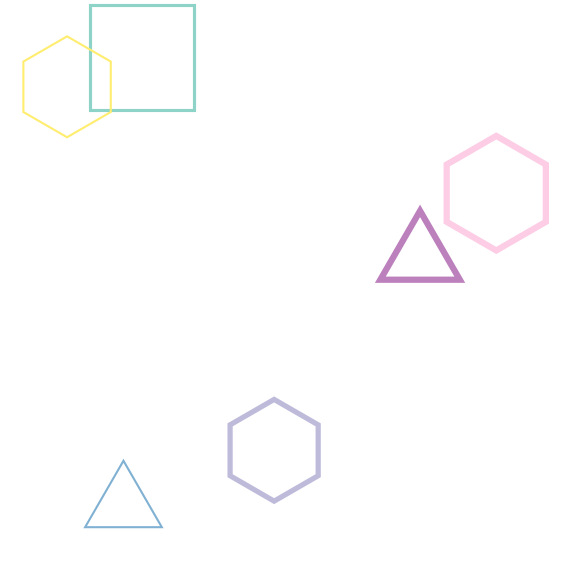[{"shape": "square", "thickness": 1.5, "radius": 0.45, "center": [0.246, 0.9]}, {"shape": "hexagon", "thickness": 2.5, "radius": 0.44, "center": [0.475, 0.219]}, {"shape": "triangle", "thickness": 1, "radius": 0.38, "center": [0.214, 0.125]}, {"shape": "hexagon", "thickness": 3, "radius": 0.5, "center": [0.859, 0.665]}, {"shape": "triangle", "thickness": 3, "radius": 0.4, "center": [0.727, 0.555]}, {"shape": "hexagon", "thickness": 1, "radius": 0.44, "center": [0.116, 0.849]}]